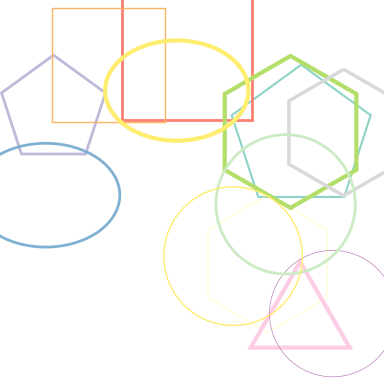[{"shape": "pentagon", "thickness": 1.5, "radius": 0.95, "center": [0.782, 0.642]}, {"shape": "hexagon", "thickness": 0.5, "radius": 0.89, "center": [0.695, 0.315]}, {"shape": "pentagon", "thickness": 2, "radius": 0.71, "center": [0.139, 0.715]}, {"shape": "square", "thickness": 2, "radius": 0.84, "center": [0.487, 0.856]}, {"shape": "oval", "thickness": 2, "radius": 0.96, "center": [0.119, 0.493]}, {"shape": "square", "thickness": 1, "radius": 0.74, "center": [0.282, 0.831]}, {"shape": "hexagon", "thickness": 3, "radius": 0.99, "center": [0.755, 0.657]}, {"shape": "triangle", "thickness": 3, "radius": 0.74, "center": [0.78, 0.171]}, {"shape": "hexagon", "thickness": 2.5, "radius": 0.82, "center": [0.893, 0.656]}, {"shape": "circle", "thickness": 0.5, "radius": 0.82, "center": [0.864, 0.186]}, {"shape": "circle", "thickness": 2, "radius": 0.9, "center": [0.742, 0.469]}, {"shape": "oval", "thickness": 3, "radius": 0.93, "center": [0.459, 0.765]}, {"shape": "circle", "thickness": 1, "radius": 0.9, "center": [0.605, 0.335]}]